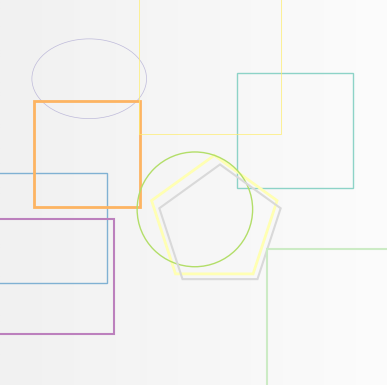[{"shape": "square", "thickness": 1, "radius": 0.75, "center": [0.761, 0.661]}, {"shape": "pentagon", "thickness": 2, "radius": 0.85, "center": [0.553, 0.426]}, {"shape": "oval", "thickness": 0.5, "radius": 0.74, "center": [0.23, 0.795]}, {"shape": "square", "thickness": 1, "radius": 0.72, "center": [0.132, 0.407]}, {"shape": "square", "thickness": 2, "radius": 0.69, "center": [0.225, 0.6]}, {"shape": "circle", "thickness": 1, "radius": 0.75, "center": [0.503, 0.456]}, {"shape": "pentagon", "thickness": 1.5, "radius": 0.82, "center": [0.568, 0.408]}, {"shape": "square", "thickness": 1.5, "radius": 0.74, "center": [0.146, 0.282]}, {"shape": "square", "thickness": 1.5, "radius": 0.93, "center": [0.877, 0.165]}, {"shape": "square", "thickness": 0.5, "radius": 0.91, "center": [0.541, 0.835]}]